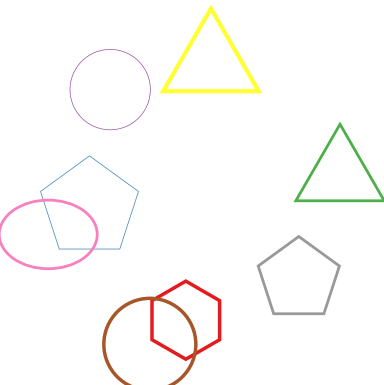[{"shape": "hexagon", "thickness": 2.5, "radius": 0.51, "center": [0.483, 0.168]}, {"shape": "pentagon", "thickness": 0.5, "radius": 0.67, "center": [0.232, 0.461]}, {"shape": "triangle", "thickness": 2, "radius": 0.66, "center": [0.883, 0.545]}, {"shape": "circle", "thickness": 0.5, "radius": 0.52, "center": [0.286, 0.767]}, {"shape": "triangle", "thickness": 3, "radius": 0.72, "center": [0.548, 0.835]}, {"shape": "circle", "thickness": 2.5, "radius": 0.6, "center": [0.389, 0.106]}, {"shape": "oval", "thickness": 2, "radius": 0.64, "center": [0.125, 0.391]}, {"shape": "pentagon", "thickness": 2, "radius": 0.55, "center": [0.776, 0.275]}]